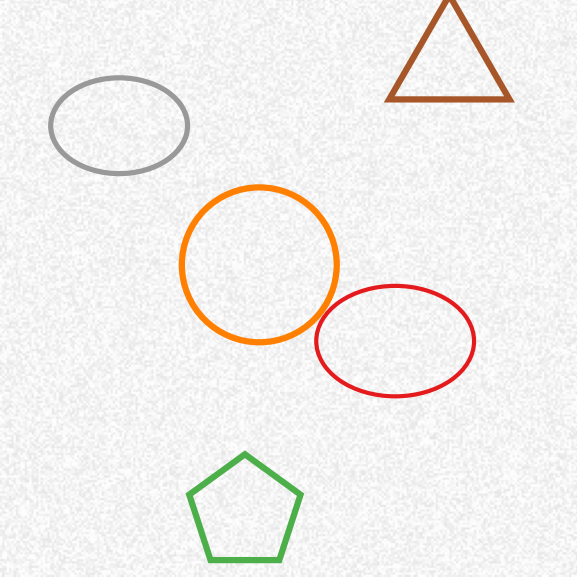[{"shape": "oval", "thickness": 2, "radius": 0.68, "center": [0.684, 0.408]}, {"shape": "pentagon", "thickness": 3, "radius": 0.51, "center": [0.424, 0.111]}, {"shape": "circle", "thickness": 3, "radius": 0.67, "center": [0.449, 0.541]}, {"shape": "triangle", "thickness": 3, "radius": 0.6, "center": [0.778, 0.887]}, {"shape": "oval", "thickness": 2.5, "radius": 0.59, "center": [0.206, 0.781]}]